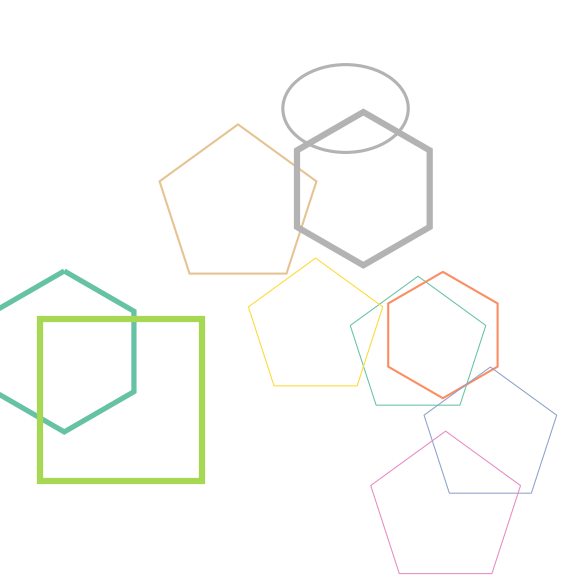[{"shape": "hexagon", "thickness": 2.5, "radius": 0.7, "center": [0.111, 0.391]}, {"shape": "pentagon", "thickness": 0.5, "radius": 0.62, "center": [0.724, 0.397]}, {"shape": "hexagon", "thickness": 1, "radius": 0.55, "center": [0.767, 0.419]}, {"shape": "pentagon", "thickness": 0.5, "radius": 0.6, "center": [0.849, 0.243]}, {"shape": "pentagon", "thickness": 0.5, "radius": 0.68, "center": [0.772, 0.116]}, {"shape": "square", "thickness": 3, "radius": 0.7, "center": [0.209, 0.307]}, {"shape": "pentagon", "thickness": 0.5, "radius": 0.61, "center": [0.546, 0.43]}, {"shape": "pentagon", "thickness": 1, "radius": 0.71, "center": [0.412, 0.641]}, {"shape": "oval", "thickness": 1.5, "radius": 0.54, "center": [0.598, 0.811]}, {"shape": "hexagon", "thickness": 3, "radius": 0.66, "center": [0.629, 0.672]}]